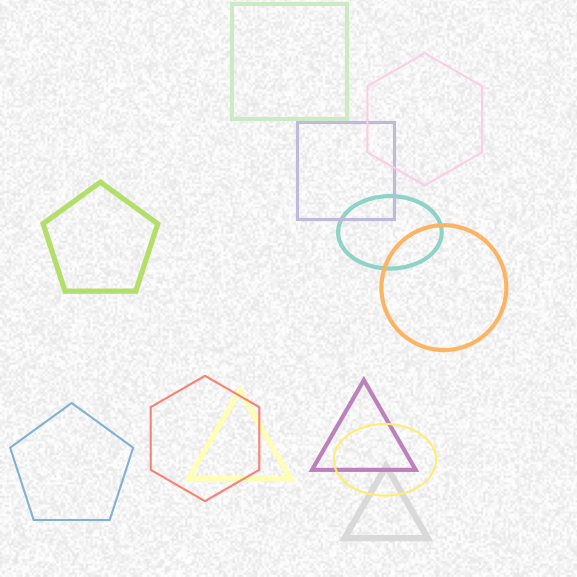[{"shape": "oval", "thickness": 2, "radius": 0.45, "center": [0.675, 0.597]}, {"shape": "triangle", "thickness": 2.5, "radius": 0.51, "center": [0.415, 0.221]}, {"shape": "square", "thickness": 1.5, "radius": 0.42, "center": [0.598, 0.704]}, {"shape": "hexagon", "thickness": 1, "radius": 0.54, "center": [0.355, 0.24]}, {"shape": "pentagon", "thickness": 1, "radius": 0.56, "center": [0.124, 0.189]}, {"shape": "circle", "thickness": 2, "radius": 0.54, "center": [0.769, 0.501]}, {"shape": "pentagon", "thickness": 2.5, "radius": 0.52, "center": [0.174, 0.579]}, {"shape": "hexagon", "thickness": 1, "radius": 0.57, "center": [0.735, 0.793]}, {"shape": "triangle", "thickness": 3, "radius": 0.42, "center": [0.669, 0.109]}, {"shape": "triangle", "thickness": 2, "radius": 0.52, "center": [0.63, 0.237]}, {"shape": "square", "thickness": 2, "radius": 0.5, "center": [0.501, 0.893]}, {"shape": "oval", "thickness": 1, "radius": 0.44, "center": [0.667, 0.203]}]